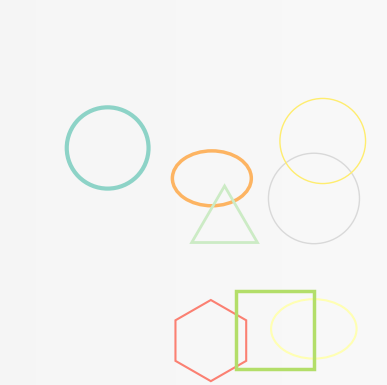[{"shape": "circle", "thickness": 3, "radius": 0.53, "center": [0.278, 0.616]}, {"shape": "oval", "thickness": 1.5, "radius": 0.55, "center": [0.81, 0.146]}, {"shape": "hexagon", "thickness": 1.5, "radius": 0.53, "center": [0.544, 0.115]}, {"shape": "oval", "thickness": 2.5, "radius": 0.51, "center": [0.547, 0.537]}, {"shape": "square", "thickness": 2.5, "radius": 0.5, "center": [0.71, 0.143]}, {"shape": "circle", "thickness": 1, "radius": 0.59, "center": [0.81, 0.485]}, {"shape": "triangle", "thickness": 2, "radius": 0.49, "center": [0.58, 0.419]}, {"shape": "circle", "thickness": 1, "radius": 0.55, "center": [0.833, 0.634]}]